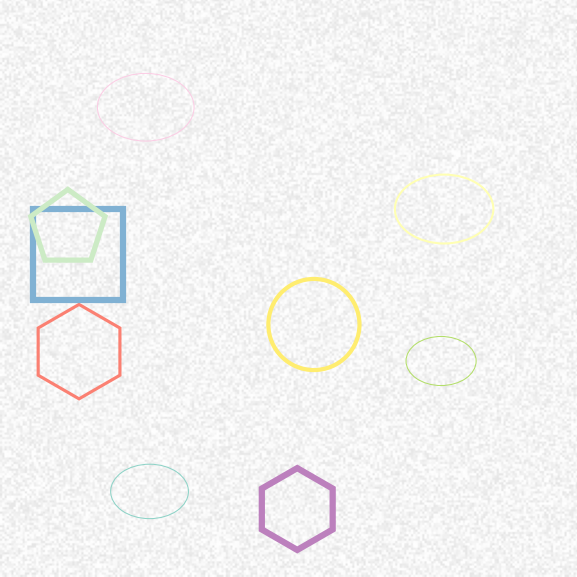[{"shape": "oval", "thickness": 0.5, "radius": 0.34, "center": [0.259, 0.148]}, {"shape": "oval", "thickness": 1, "radius": 0.43, "center": [0.769, 0.637]}, {"shape": "hexagon", "thickness": 1.5, "radius": 0.41, "center": [0.137, 0.39]}, {"shape": "square", "thickness": 3, "radius": 0.39, "center": [0.135, 0.559]}, {"shape": "oval", "thickness": 0.5, "radius": 0.3, "center": [0.764, 0.374]}, {"shape": "oval", "thickness": 0.5, "radius": 0.42, "center": [0.252, 0.813]}, {"shape": "hexagon", "thickness": 3, "radius": 0.35, "center": [0.515, 0.118]}, {"shape": "pentagon", "thickness": 2.5, "radius": 0.34, "center": [0.118, 0.603]}, {"shape": "circle", "thickness": 2, "radius": 0.39, "center": [0.544, 0.437]}]